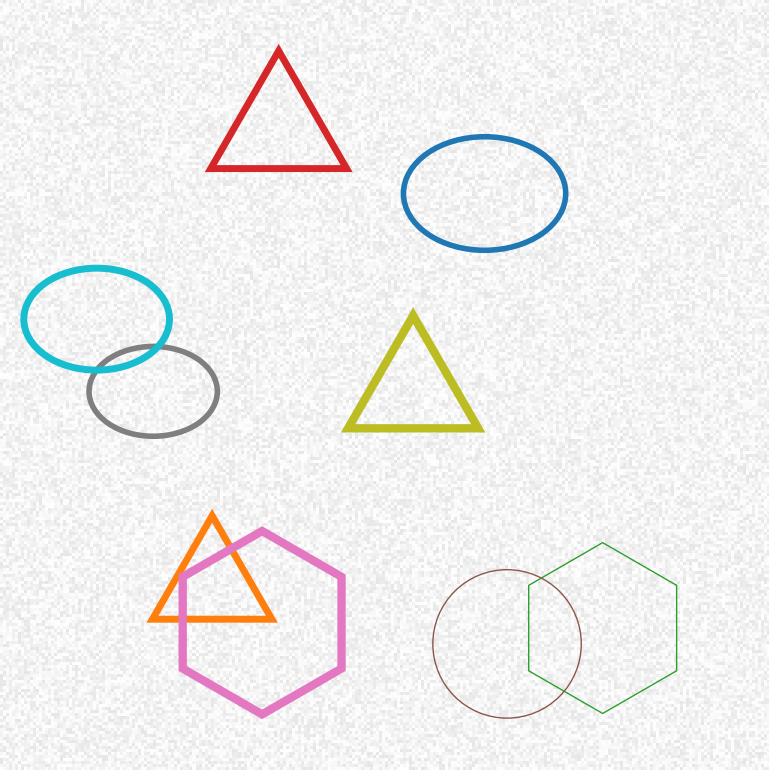[{"shape": "oval", "thickness": 2, "radius": 0.53, "center": [0.629, 0.749]}, {"shape": "triangle", "thickness": 2.5, "radius": 0.45, "center": [0.276, 0.241]}, {"shape": "hexagon", "thickness": 0.5, "radius": 0.55, "center": [0.783, 0.184]}, {"shape": "triangle", "thickness": 2.5, "radius": 0.51, "center": [0.362, 0.832]}, {"shape": "circle", "thickness": 0.5, "radius": 0.48, "center": [0.659, 0.164]}, {"shape": "hexagon", "thickness": 3, "radius": 0.6, "center": [0.34, 0.191]}, {"shape": "oval", "thickness": 2, "radius": 0.42, "center": [0.199, 0.492]}, {"shape": "triangle", "thickness": 3, "radius": 0.49, "center": [0.537, 0.493]}, {"shape": "oval", "thickness": 2.5, "radius": 0.47, "center": [0.126, 0.586]}]